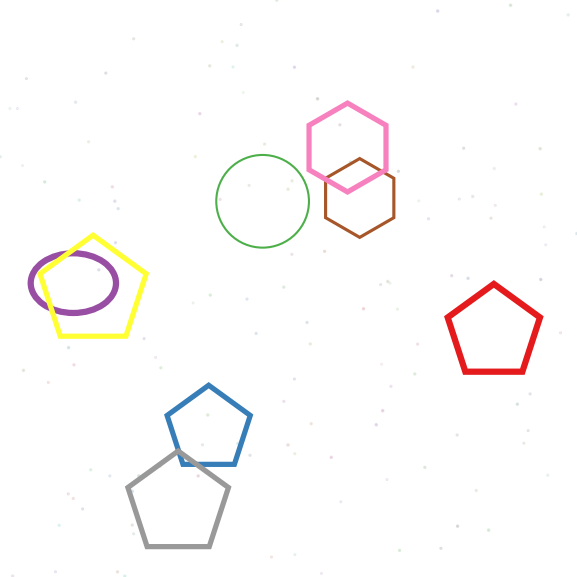[{"shape": "pentagon", "thickness": 3, "radius": 0.42, "center": [0.855, 0.423]}, {"shape": "pentagon", "thickness": 2.5, "radius": 0.38, "center": [0.361, 0.256]}, {"shape": "circle", "thickness": 1, "radius": 0.4, "center": [0.455, 0.651]}, {"shape": "oval", "thickness": 3, "radius": 0.37, "center": [0.127, 0.509]}, {"shape": "pentagon", "thickness": 2.5, "radius": 0.48, "center": [0.161, 0.495]}, {"shape": "hexagon", "thickness": 1.5, "radius": 0.34, "center": [0.623, 0.656]}, {"shape": "hexagon", "thickness": 2.5, "radius": 0.38, "center": [0.602, 0.744]}, {"shape": "pentagon", "thickness": 2.5, "radius": 0.46, "center": [0.309, 0.127]}]